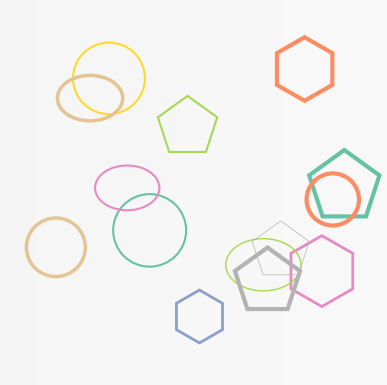[{"shape": "pentagon", "thickness": 3, "radius": 0.48, "center": [0.889, 0.515]}, {"shape": "circle", "thickness": 1.5, "radius": 0.47, "center": [0.386, 0.402]}, {"shape": "hexagon", "thickness": 3, "radius": 0.41, "center": [0.786, 0.821]}, {"shape": "circle", "thickness": 3, "radius": 0.34, "center": [0.859, 0.482]}, {"shape": "hexagon", "thickness": 2, "radius": 0.34, "center": [0.515, 0.178]}, {"shape": "hexagon", "thickness": 2, "radius": 0.46, "center": [0.831, 0.296]}, {"shape": "oval", "thickness": 1.5, "radius": 0.42, "center": [0.328, 0.512]}, {"shape": "pentagon", "thickness": 1.5, "radius": 0.4, "center": [0.484, 0.67]}, {"shape": "oval", "thickness": 1, "radius": 0.48, "center": [0.68, 0.312]}, {"shape": "circle", "thickness": 1.5, "radius": 0.46, "center": [0.281, 0.797]}, {"shape": "circle", "thickness": 2.5, "radius": 0.38, "center": [0.144, 0.358]}, {"shape": "oval", "thickness": 2.5, "radius": 0.42, "center": [0.232, 0.745]}, {"shape": "pentagon", "thickness": 3, "radius": 0.44, "center": [0.69, 0.269]}, {"shape": "pentagon", "thickness": 0.5, "radius": 0.39, "center": [0.724, 0.349]}]